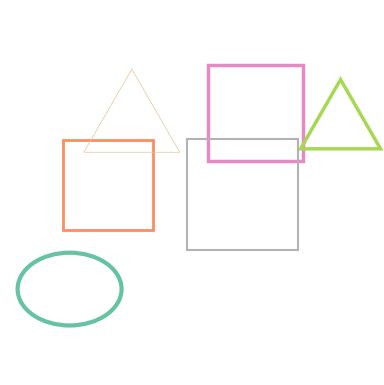[{"shape": "oval", "thickness": 3, "radius": 0.68, "center": [0.181, 0.249]}, {"shape": "square", "thickness": 2, "radius": 0.59, "center": [0.28, 0.52]}, {"shape": "square", "thickness": 2.5, "radius": 0.62, "center": [0.663, 0.707]}, {"shape": "triangle", "thickness": 2.5, "radius": 0.6, "center": [0.885, 0.673]}, {"shape": "triangle", "thickness": 0.5, "radius": 0.72, "center": [0.342, 0.677]}, {"shape": "square", "thickness": 1.5, "radius": 0.72, "center": [0.63, 0.494]}]